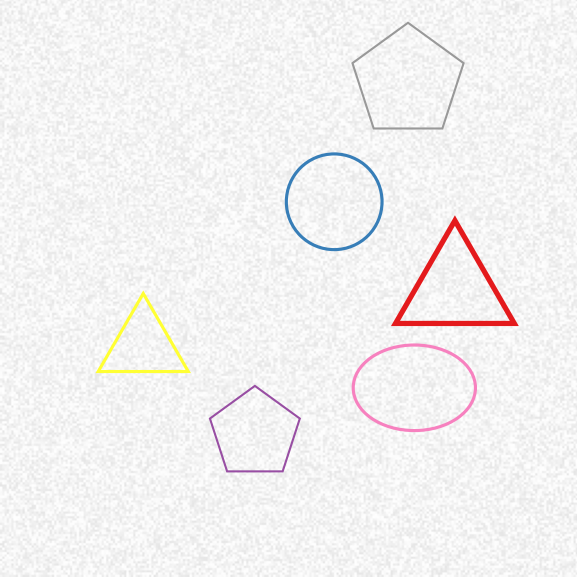[{"shape": "triangle", "thickness": 2.5, "radius": 0.59, "center": [0.788, 0.498]}, {"shape": "circle", "thickness": 1.5, "radius": 0.41, "center": [0.579, 0.65]}, {"shape": "pentagon", "thickness": 1, "radius": 0.41, "center": [0.441, 0.249]}, {"shape": "triangle", "thickness": 1.5, "radius": 0.45, "center": [0.248, 0.401]}, {"shape": "oval", "thickness": 1.5, "radius": 0.53, "center": [0.717, 0.328]}, {"shape": "pentagon", "thickness": 1, "radius": 0.51, "center": [0.707, 0.859]}]